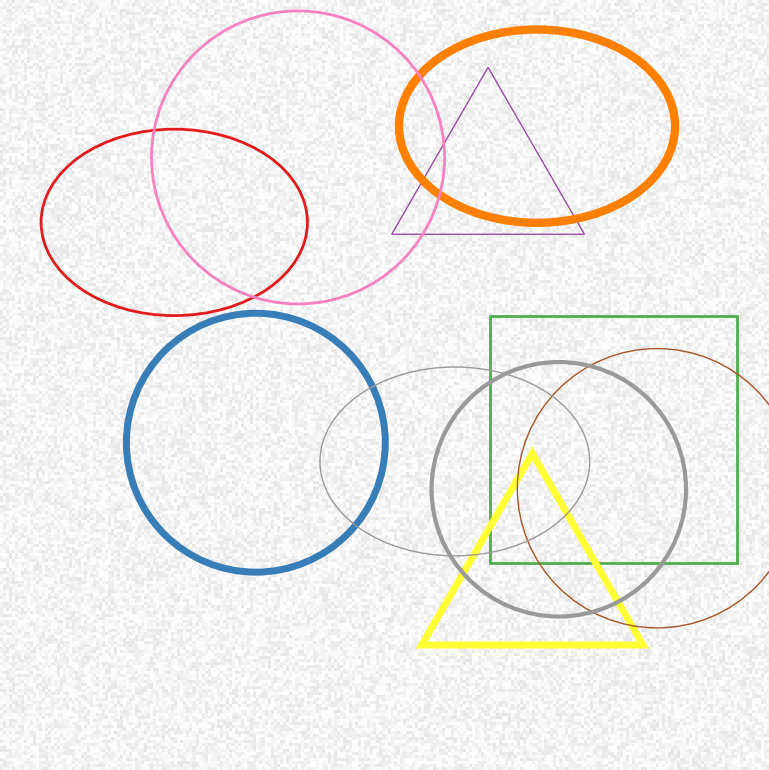[{"shape": "oval", "thickness": 1, "radius": 0.86, "center": [0.226, 0.711]}, {"shape": "circle", "thickness": 2.5, "radius": 0.84, "center": [0.332, 0.425]}, {"shape": "square", "thickness": 1, "radius": 0.8, "center": [0.797, 0.429]}, {"shape": "triangle", "thickness": 0.5, "radius": 0.72, "center": [0.634, 0.768]}, {"shape": "oval", "thickness": 3, "radius": 0.9, "center": [0.697, 0.836]}, {"shape": "triangle", "thickness": 2.5, "radius": 0.83, "center": [0.691, 0.245]}, {"shape": "circle", "thickness": 0.5, "radius": 0.91, "center": [0.853, 0.366]}, {"shape": "circle", "thickness": 1, "radius": 0.95, "center": [0.387, 0.796]}, {"shape": "oval", "thickness": 0.5, "radius": 0.88, "center": [0.591, 0.401]}, {"shape": "circle", "thickness": 1.5, "radius": 0.83, "center": [0.726, 0.365]}]